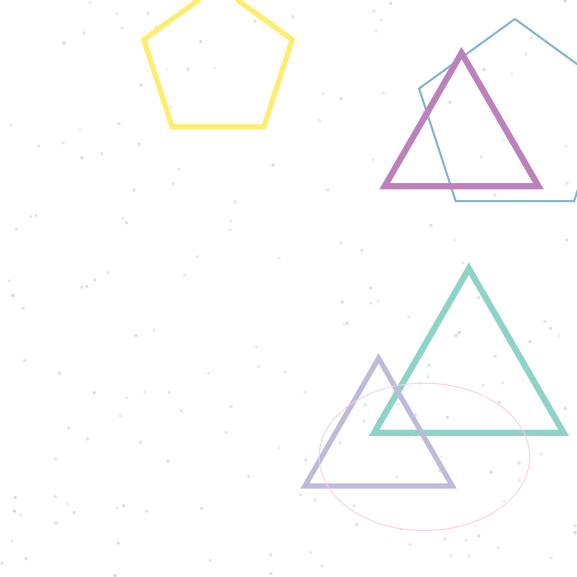[{"shape": "triangle", "thickness": 3, "radius": 0.95, "center": [0.812, 0.344]}, {"shape": "triangle", "thickness": 2.5, "radius": 0.74, "center": [0.656, 0.231]}, {"shape": "pentagon", "thickness": 1, "radius": 0.87, "center": [0.892, 0.792]}, {"shape": "oval", "thickness": 0.5, "radius": 0.91, "center": [0.735, 0.208]}, {"shape": "triangle", "thickness": 3, "radius": 0.77, "center": [0.799, 0.754]}, {"shape": "pentagon", "thickness": 2.5, "radius": 0.68, "center": [0.377, 0.889]}]